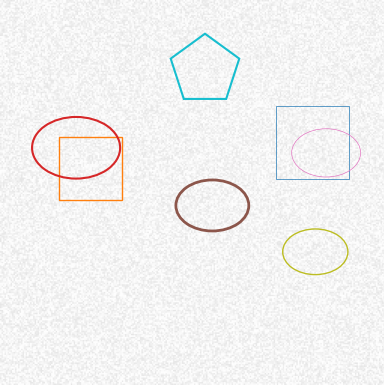[{"shape": "square", "thickness": 0.5, "radius": 0.48, "center": [0.811, 0.63]}, {"shape": "square", "thickness": 1, "radius": 0.41, "center": [0.235, 0.563]}, {"shape": "oval", "thickness": 1.5, "radius": 0.57, "center": [0.198, 0.616]}, {"shape": "oval", "thickness": 2, "radius": 0.47, "center": [0.552, 0.466]}, {"shape": "oval", "thickness": 0.5, "radius": 0.45, "center": [0.847, 0.603]}, {"shape": "oval", "thickness": 1, "radius": 0.42, "center": [0.819, 0.346]}, {"shape": "pentagon", "thickness": 1.5, "radius": 0.47, "center": [0.532, 0.819]}]